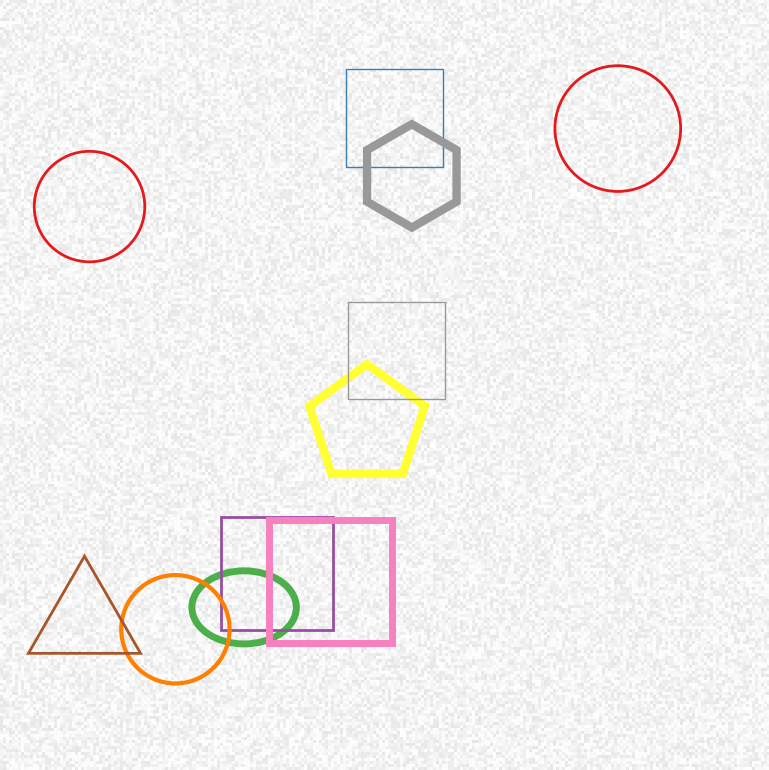[{"shape": "circle", "thickness": 1, "radius": 0.36, "center": [0.116, 0.732]}, {"shape": "circle", "thickness": 1, "radius": 0.41, "center": [0.802, 0.833]}, {"shape": "square", "thickness": 0.5, "radius": 0.32, "center": [0.513, 0.847]}, {"shape": "oval", "thickness": 2.5, "radius": 0.34, "center": [0.317, 0.211]}, {"shape": "square", "thickness": 1, "radius": 0.36, "center": [0.36, 0.255]}, {"shape": "circle", "thickness": 1.5, "radius": 0.35, "center": [0.228, 0.183]}, {"shape": "pentagon", "thickness": 3, "radius": 0.39, "center": [0.477, 0.448]}, {"shape": "triangle", "thickness": 1, "radius": 0.42, "center": [0.11, 0.194]}, {"shape": "square", "thickness": 2.5, "radius": 0.4, "center": [0.43, 0.245]}, {"shape": "square", "thickness": 0.5, "radius": 0.32, "center": [0.515, 0.545]}, {"shape": "hexagon", "thickness": 3, "radius": 0.34, "center": [0.535, 0.772]}]